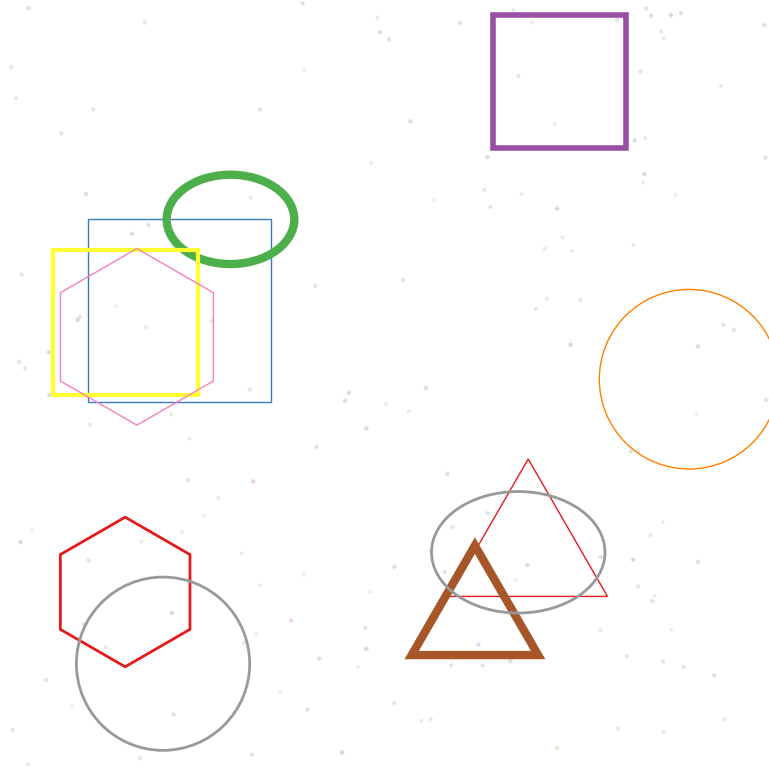[{"shape": "hexagon", "thickness": 1, "radius": 0.49, "center": [0.163, 0.231]}, {"shape": "triangle", "thickness": 0.5, "radius": 0.59, "center": [0.686, 0.285]}, {"shape": "square", "thickness": 0.5, "radius": 0.59, "center": [0.233, 0.596]}, {"shape": "oval", "thickness": 3, "radius": 0.41, "center": [0.299, 0.715]}, {"shape": "square", "thickness": 2, "radius": 0.43, "center": [0.727, 0.894]}, {"shape": "circle", "thickness": 0.5, "radius": 0.58, "center": [0.895, 0.508]}, {"shape": "square", "thickness": 1.5, "radius": 0.47, "center": [0.163, 0.581]}, {"shape": "triangle", "thickness": 3, "radius": 0.47, "center": [0.617, 0.197]}, {"shape": "hexagon", "thickness": 0.5, "radius": 0.57, "center": [0.178, 0.563]}, {"shape": "circle", "thickness": 1, "radius": 0.56, "center": [0.212, 0.138]}, {"shape": "oval", "thickness": 1, "radius": 0.56, "center": [0.673, 0.283]}]